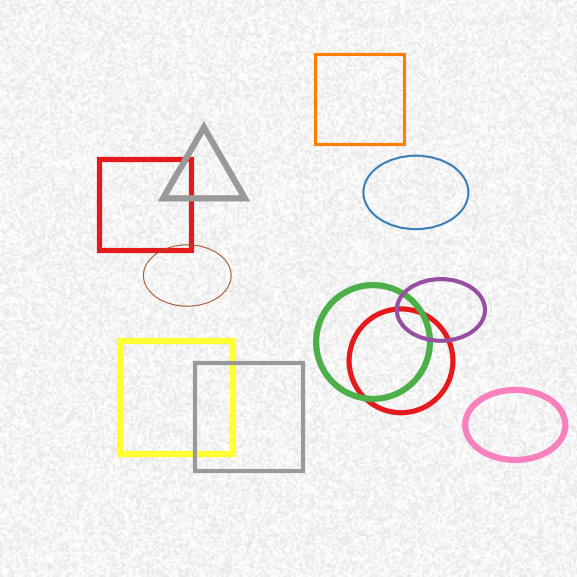[{"shape": "circle", "thickness": 2.5, "radius": 0.45, "center": [0.694, 0.374]}, {"shape": "square", "thickness": 2.5, "radius": 0.4, "center": [0.251, 0.645]}, {"shape": "oval", "thickness": 1, "radius": 0.45, "center": [0.72, 0.666]}, {"shape": "circle", "thickness": 3, "radius": 0.49, "center": [0.646, 0.407]}, {"shape": "oval", "thickness": 2, "radius": 0.38, "center": [0.763, 0.462]}, {"shape": "square", "thickness": 1.5, "radius": 0.39, "center": [0.623, 0.828]}, {"shape": "square", "thickness": 3, "radius": 0.49, "center": [0.306, 0.31]}, {"shape": "oval", "thickness": 0.5, "radius": 0.38, "center": [0.324, 0.522]}, {"shape": "oval", "thickness": 3, "radius": 0.43, "center": [0.892, 0.263]}, {"shape": "square", "thickness": 2, "radius": 0.47, "center": [0.431, 0.277]}, {"shape": "triangle", "thickness": 3, "radius": 0.41, "center": [0.353, 0.697]}]